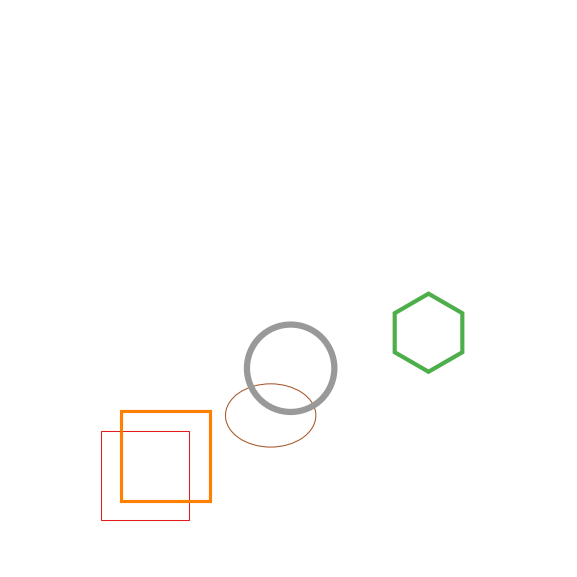[{"shape": "square", "thickness": 0.5, "radius": 0.38, "center": [0.251, 0.176]}, {"shape": "hexagon", "thickness": 2, "radius": 0.34, "center": [0.742, 0.423]}, {"shape": "square", "thickness": 1.5, "radius": 0.39, "center": [0.287, 0.21]}, {"shape": "oval", "thickness": 0.5, "radius": 0.39, "center": [0.469, 0.28]}, {"shape": "circle", "thickness": 3, "radius": 0.38, "center": [0.503, 0.361]}]